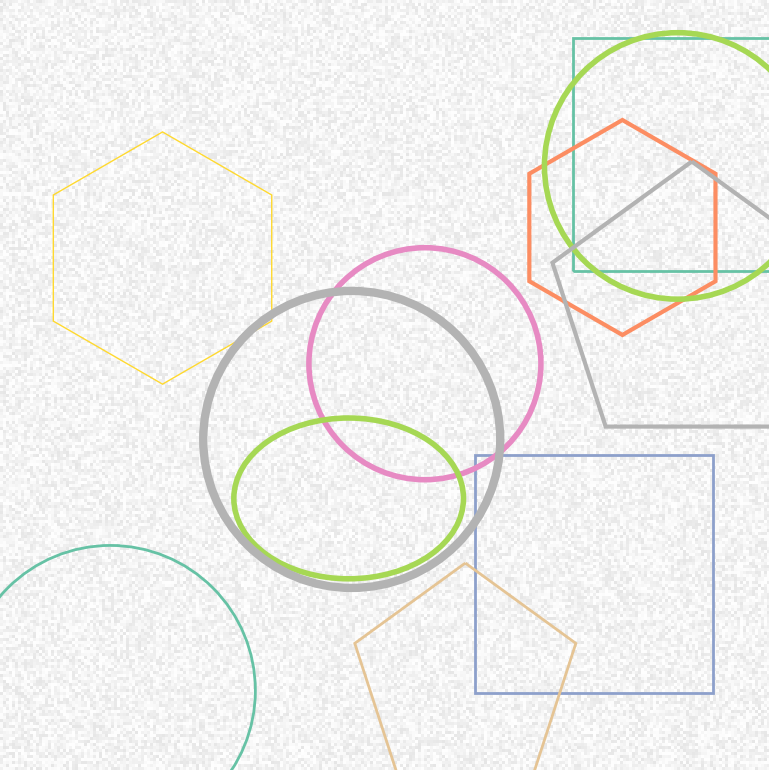[{"shape": "square", "thickness": 1, "radius": 0.76, "center": [0.896, 0.799]}, {"shape": "circle", "thickness": 1, "radius": 0.94, "center": [0.143, 0.103]}, {"shape": "hexagon", "thickness": 1.5, "radius": 0.7, "center": [0.808, 0.705]}, {"shape": "square", "thickness": 1, "radius": 0.77, "center": [0.772, 0.255]}, {"shape": "circle", "thickness": 2, "radius": 0.75, "center": [0.552, 0.528]}, {"shape": "circle", "thickness": 2, "radius": 0.87, "center": [0.88, 0.785]}, {"shape": "oval", "thickness": 2, "radius": 0.75, "center": [0.453, 0.353]}, {"shape": "hexagon", "thickness": 0.5, "radius": 0.82, "center": [0.211, 0.665]}, {"shape": "pentagon", "thickness": 1, "radius": 0.75, "center": [0.604, 0.118]}, {"shape": "circle", "thickness": 3, "radius": 0.96, "center": [0.457, 0.429]}, {"shape": "pentagon", "thickness": 1.5, "radius": 0.95, "center": [0.898, 0.6]}]